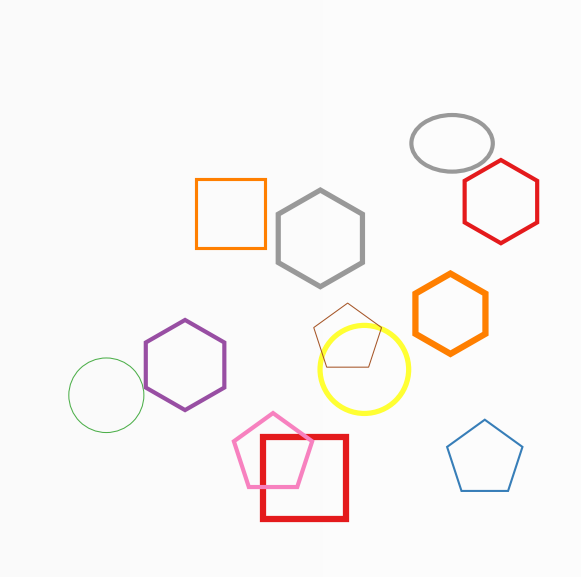[{"shape": "square", "thickness": 3, "radius": 0.36, "center": [0.524, 0.171]}, {"shape": "hexagon", "thickness": 2, "radius": 0.36, "center": [0.862, 0.65]}, {"shape": "pentagon", "thickness": 1, "radius": 0.34, "center": [0.834, 0.204]}, {"shape": "circle", "thickness": 0.5, "radius": 0.32, "center": [0.183, 0.315]}, {"shape": "hexagon", "thickness": 2, "radius": 0.39, "center": [0.318, 0.367]}, {"shape": "square", "thickness": 1.5, "radius": 0.3, "center": [0.396, 0.629]}, {"shape": "hexagon", "thickness": 3, "radius": 0.35, "center": [0.775, 0.456]}, {"shape": "circle", "thickness": 2.5, "radius": 0.38, "center": [0.627, 0.359]}, {"shape": "pentagon", "thickness": 0.5, "radius": 0.31, "center": [0.598, 0.413]}, {"shape": "pentagon", "thickness": 2, "radius": 0.35, "center": [0.47, 0.213]}, {"shape": "oval", "thickness": 2, "radius": 0.35, "center": [0.778, 0.751]}, {"shape": "hexagon", "thickness": 2.5, "radius": 0.42, "center": [0.551, 0.586]}]